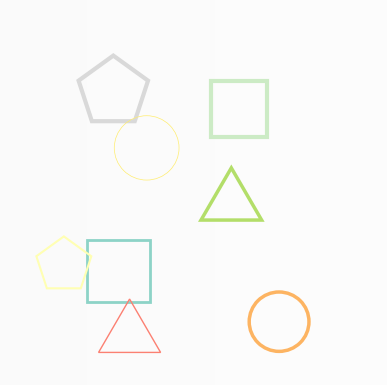[{"shape": "square", "thickness": 2, "radius": 0.41, "center": [0.306, 0.296]}, {"shape": "pentagon", "thickness": 1.5, "radius": 0.37, "center": [0.165, 0.311]}, {"shape": "triangle", "thickness": 1, "radius": 0.46, "center": [0.334, 0.131]}, {"shape": "circle", "thickness": 2.5, "radius": 0.39, "center": [0.72, 0.164]}, {"shape": "triangle", "thickness": 2.5, "radius": 0.45, "center": [0.597, 0.474]}, {"shape": "pentagon", "thickness": 3, "radius": 0.47, "center": [0.292, 0.761]}, {"shape": "square", "thickness": 3, "radius": 0.36, "center": [0.616, 0.716]}, {"shape": "circle", "thickness": 0.5, "radius": 0.42, "center": [0.378, 0.616]}]